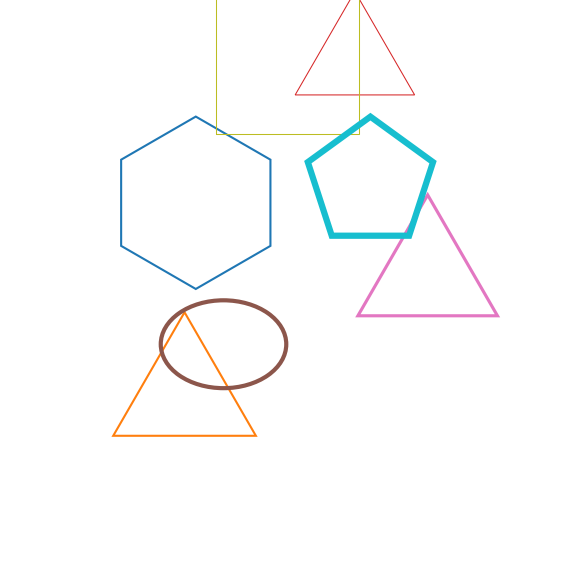[{"shape": "hexagon", "thickness": 1, "radius": 0.75, "center": [0.339, 0.648]}, {"shape": "triangle", "thickness": 1, "radius": 0.71, "center": [0.32, 0.316]}, {"shape": "triangle", "thickness": 0.5, "radius": 0.6, "center": [0.615, 0.894]}, {"shape": "oval", "thickness": 2, "radius": 0.54, "center": [0.387, 0.403]}, {"shape": "triangle", "thickness": 1.5, "radius": 0.7, "center": [0.741, 0.522]}, {"shape": "square", "thickness": 0.5, "radius": 0.62, "center": [0.498, 0.891]}, {"shape": "pentagon", "thickness": 3, "radius": 0.57, "center": [0.641, 0.683]}]